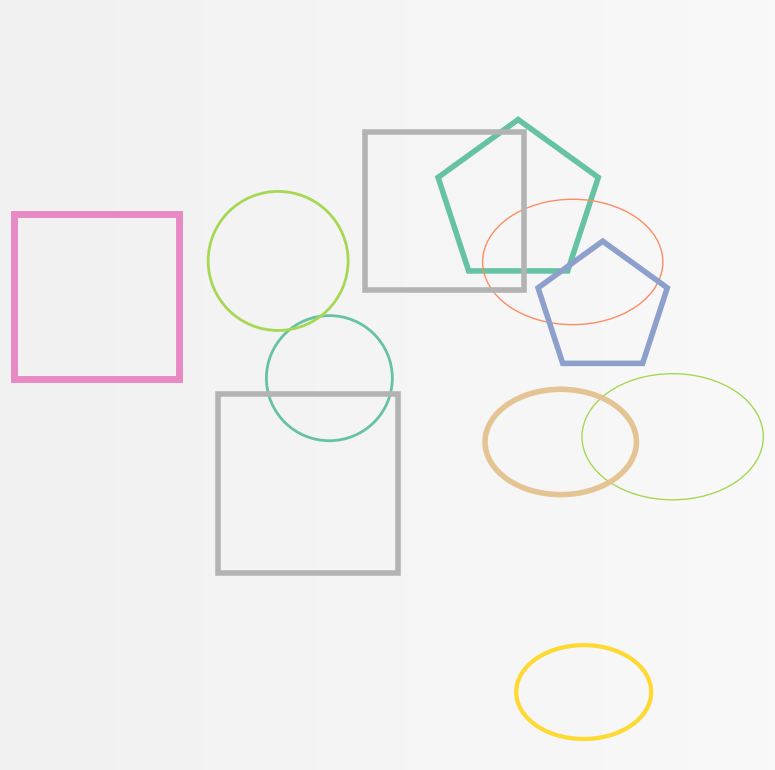[{"shape": "circle", "thickness": 1, "radius": 0.41, "center": [0.425, 0.509]}, {"shape": "pentagon", "thickness": 2, "radius": 0.54, "center": [0.669, 0.736]}, {"shape": "oval", "thickness": 0.5, "radius": 0.58, "center": [0.739, 0.66]}, {"shape": "pentagon", "thickness": 2, "radius": 0.44, "center": [0.778, 0.599]}, {"shape": "square", "thickness": 2.5, "radius": 0.53, "center": [0.125, 0.615]}, {"shape": "circle", "thickness": 1, "radius": 0.45, "center": [0.359, 0.661]}, {"shape": "oval", "thickness": 0.5, "radius": 0.59, "center": [0.868, 0.433]}, {"shape": "oval", "thickness": 1.5, "radius": 0.44, "center": [0.753, 0.101]}, {"shape": "oval", "thickness": 2, "radius": 0.49, "center": [0.724, 0.426]}, {"shape": "square", "thickness": 2, "radius": 0.58, "center": [0.398, 0.372]}, {"shape": "square", "thickness": 2, "radius": 0.51, "center": [0.574, 0.726]}]